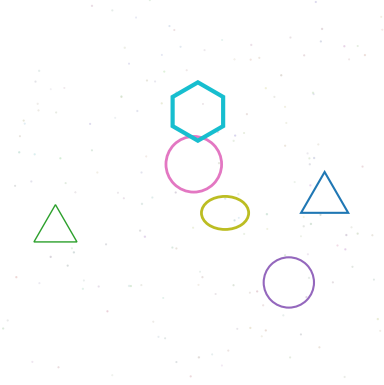[{"shape": "triangle", "thickness": 1.5, "radius": 0.35, "center": [0.843, 0.483]}, {"shape": "triangle", "thickness": 1, "radius": 0.32, "center": [0.144, 0.404]}, {"shape": "circle", "thickness": 1.5, "radius": 0.33, "center": [0.75, 0.266]}, {"shape": "circle", "thickness": 2, "radius": 0.36, "center": [0.503, 0.573]}, {"shape": "oval", "thickness": 2, "radius": 0.31, "center": [0.585, 0.447]}, {"shape": "hexagon", "thickness": 3, "radius": 0.38, "center": [0.514, 0.71]}]